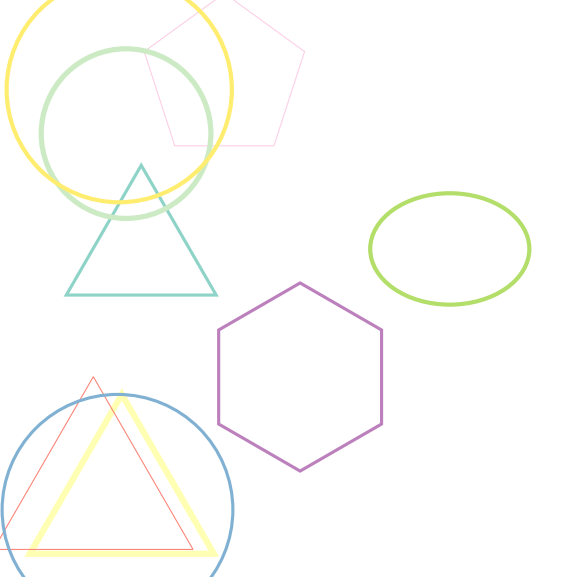[{"shape": "triangle", "thickness": 1.5, "radius": 0.75, "center": [0.245, 0.563]}, {"shape": "triangle", "thickness": 3, "radius": 0.92, "center": [0.211, 0.132]}, {"shape": "triangle", "thickness": 0.5, "radius": 1.0, "center": [0.162, 0.147]}, {"shape": "circle", "thickness": 1.5, "radius": 1.0, "center": [0.203, 0.116]}, {"shape": "oval", "thickness": 2, "radius": 0.69, "center": [0.779, 0.568]}, {"shape": "pentagon", "thickness": 0.5, "radius": 0.73, "center": [0.389, 0.865]}, {"shape": "hexagon", "thickness": 1.5, "radius": 0.81, "center": [0.52, 0.346]}, {"shape": "circle", "thickness": 2.5, "radius": 0.73, "center": [0.218, 0.768]}, {"shape": "circle", "thickness": 2, "radius": 0.98, "center": [0.206, 0.844]}]